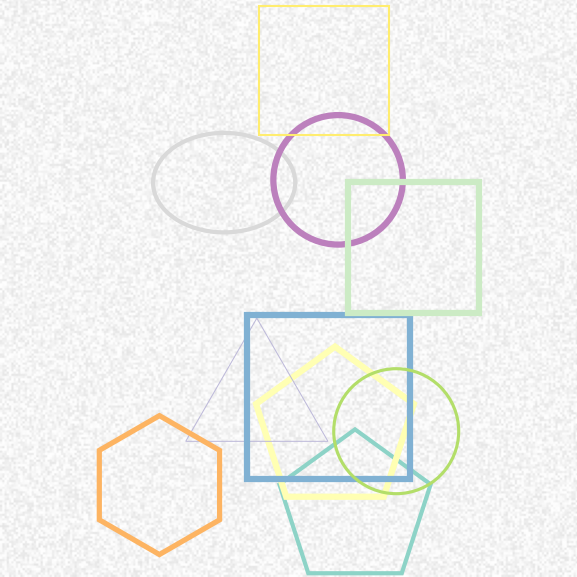[{"shape": "pentagon", "thickness": 2, "radius": 0.69, "center": [0.615, 0.118]}, {"shape": "pentagon", "thickness": 3, "radius": 0.72, "center": [0.58, 0.255]}, {"shape": "triangle", "thickness": 0.5, "radius": 0.71, "center": [0.445, 0.306]}, {"shape": "square", "thickness": 3, "radius": 0.71, "center": [0.569, 0.312]}, {"shape": "hexagon", "thickness": 2.5, "radius": 0.6, "center": [0.276, 0.159]}, {"shape": "circle", "thickness": 1.5, "radius": 0.54, "center": [0.686, 0.252]}, {"shape": "oval", "thickness": 2, "radius": 0.62, "center": [0.388, 0.683]}, {"shape": "circle", "thickness": 3, "radius": 0.56, "center": [0.585, 0.688]}, {"shape": "square", "thickness": 3, "radius": 0.57, "center": [0.716, 0.571]}, {"shape": "square", "thickness": 1, "radius": 0.56, "center": [0.561, 0.877]}]